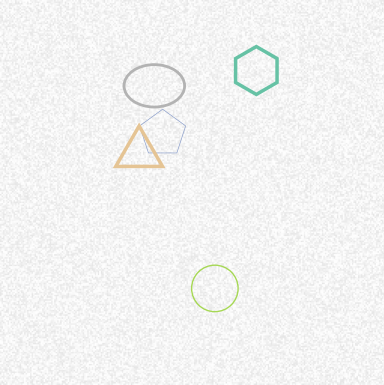[{"shape": "hexagon", "thickness": 2.5, "radius": 0.31, "center": [0.666, 0.817]}, {"shape": "pentagon", "thickness": 0.5, "radius": 0.31, "center": [0.422, 0.654]}, {"shape": "circle", "thickness": 1, "radius": 0.3, "center": [0.558, 0.251]}, {"shape": "triangle", "thickness": 2.5, "radius": 0.35, "center": [0.361, 0.603]}, {"shape": "oval", "thickness": 2, "radius": 0.39, "center": [0.401, 0.777]}]